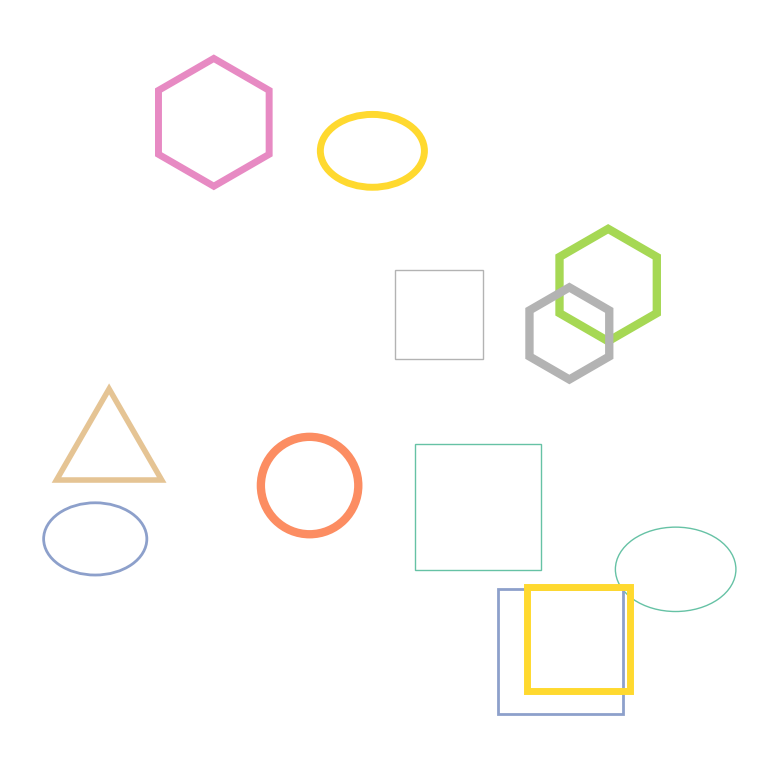[{"shape": "oval", "thickness": 0.5, "radius": 0.39, "center": [0.877, 0.261]}, {"shape": "square", "thickness": 0.5, "radius": 0.41, "center": [0.62, 0.342]}, {"shape": "circle", "thickness": 3, "radius": 0.32, "center": [0.402, 0.369]}, {"shape": "square", "thickness": 1, "radius": 0.41, "center": [0.728, 0.154]}, {"shape": "oval", "thickness": 1, "radius": 0.34, "center": [0.124, 0.3]}, {"shape": "hexagon", "thickness": 2.5, "radius": 0.41, "center": [0.278, 0.841]}, {"shape": "hexagon", "thickness": 3, "radius": 0.36, "center": [0.79, 0.63]}, {"shape": "oval", "thickness": 2.5, "radius": 0.34, "center": [0.484, 0.804]}, {"shape": "square", "thickness": 2.5, "radius": 0.34, "center": [0.751, 0.17]}, {"shape": "triangle", "thickness": 2, "radius": 0.39, "center": [0.142, 0.416]}, {"shape": "hexagon", "thickness": 3, "radius": 0.3, "center": [0.739, 0.567]}, {"shape": "square", "thickness": 0.5, "radius": 0.29, "center": [0.57, 0.592]}]